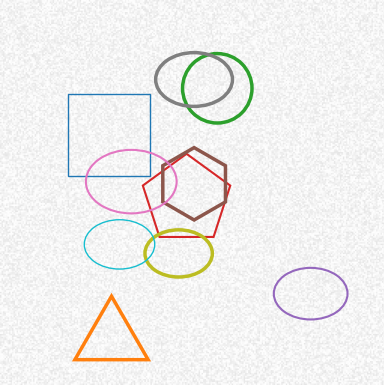[{"shape": "square", "thickness": 1, "radius": 0.53, "center": [0.284, 0.65]}, {"shape": "triangle", "thickness": 2.5, "radius": 0.55, "center": [0.29, 0.121]}, {"shape": "circle", "thickness": 2.5, "radius": 0.45, "center": [0.564, 0.771]}, {"shape": "pentagon", "thickness": 1.5, "radius": 0.6, "center": [0.485, 0.481]}, {"shape": "oval", "thickness": 1.5, "radius": 0.48, "center": [0.807, 0.237]}, {"shape": "hexagon", "thickness": 2.5, "radius": 0.47, "center": [0.504, 0.523]}, {"shape": "oval", "thickness": 1.5, "radius": 0.59, "center": [0.341, 0.528]}, {"shape": "oval", "thickness": 2.5, "radius": 0.5, "center": [0.504, 0.793]}, {"shape": "oval", "thickness": 2.5, "radius": 0.44, "center": [0.464, 0.342]}, {"shape": "oval", "thickness": 1, "radius": 0.46, "center": [0.31, 0.365]}]